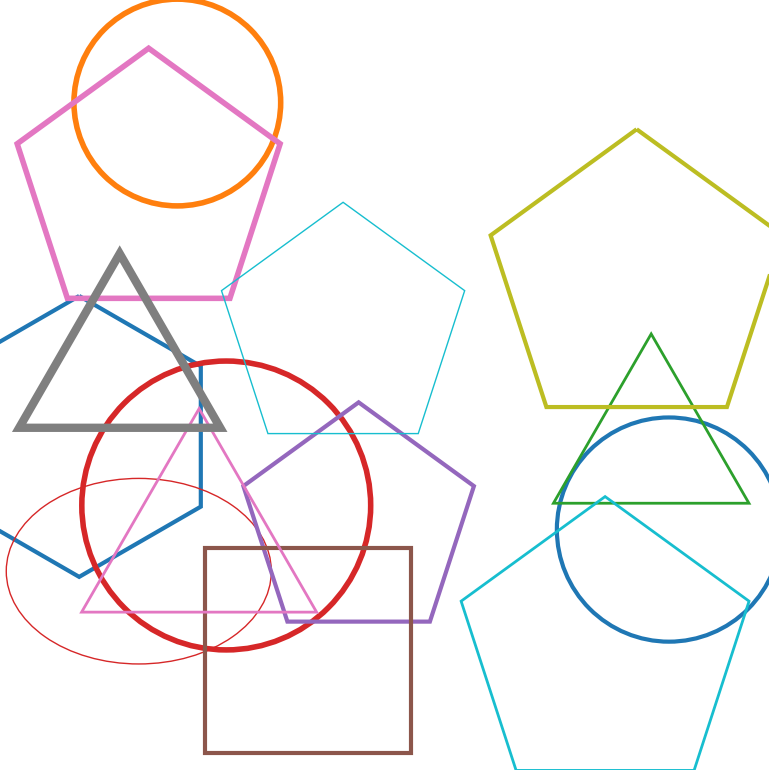[{"shape": "hexagon", "thickness": 1.5, "radius": 0.91, "center": [0.103, 0.433]}, {"shape": "circle", "thickness": 1.5, "radius": 0.73, "center": [0.869, 0.312]}, {"shape": "circle", "thickness": 2, "radius": 0.67, "center": [0.23, 0.867]}, {"shape": "triangle", "thickness": 1, "radius": 0.73, "center": [0.846, 0.42]}, {"shape": "oval", "thickness": 0.5, "radius": 0.86, "center": [0.18, 0.258]}, {"shape": "circle", "thickness": 2, "radius": 0.94, "center": [0.294, 0.344]}, {"shape": "pentagon", "thickness": 1.5, "radius": 0.79, "center": [0.466, 0.32]}, {"shape": "square", "thickness": 1.5, "radius": 0.67, "center": [0.4, 0.155]}, {"shape": "pentagon", "thickness": 2, "radius": 0.9, "center": [0.193, 0.758]}, {"shape": "triangle", "thickness": 1, "radius": 0.88, "center": [0.259, 0.293]}, {"shape": "triangle", "thickness": 3, "radius": 0.75, "center": [0.155, 0.52]}, {"shape": "pentagon", "thickness": 1.5, "radius": 1.0, "center": [0.827, 0.633]}, {"shape": "pentagon", "thickness": 0.5, "radius": 0.83, "center": [0.446, 0.571]}, {"shape": "pentagon", "thickness": 1, "radius": 0.98, "center": [0.786, 0.158]}]